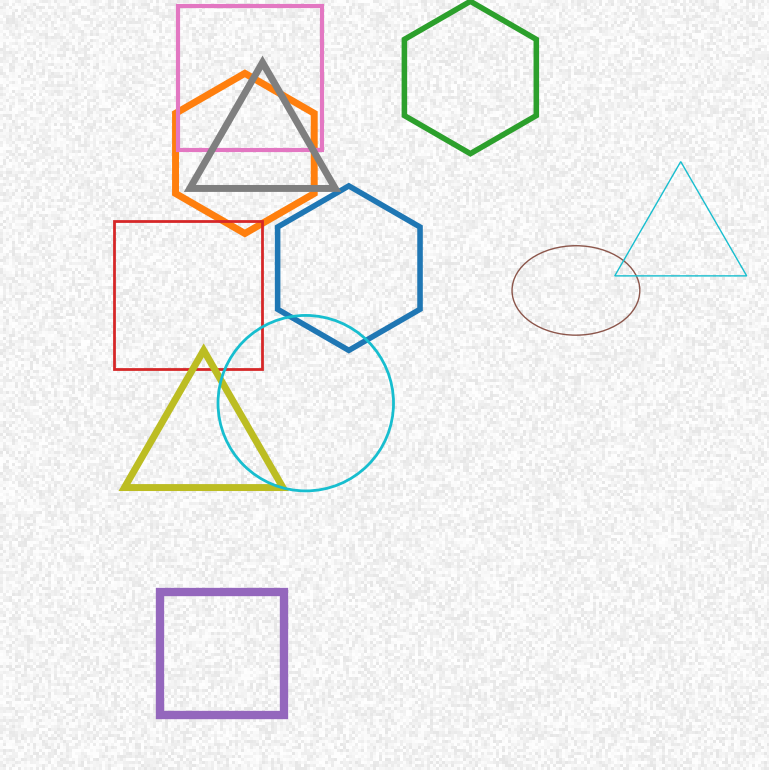[{"shape": "hexagon", "thickness": 2, "radius": 0.53, "center": [0.453, 0.652]}, {"shape": "hexagon", "thickness": 2.5, "radius": 0.52, "center": [0.318, 0.801]}, {"shape": "hexagon", "thickness": 2, "radius": 0.49, "center": [0.611, 0.899]}, {"shape": "square", "thickness": 1, "radius": 0.48, "center": [0.244, 0.617]}, {"shape": "square", "thickness": 3, "radius": 0.4, "center": [0.288, 0.151]}, {"shape": "oval", "thickness": 0.5, "radius": 0.41, "center": [0.748, 0.623]}, {"shape": "square", "thickness": 1.5, "radius": 0.47, "center": [0.325, 0.899]}, {"shape": "triangle", "thickness": 2.5, "radius": 0.55, "center": [0.341, 0.81]}, {"shape": "triangle", "thickness": 2.5, "radius": 0.59, "center": [0.265, 0.426]}, {"shape": "triangle", "thickness": 0.5, "radius": 0.49, "center": [0.884, 0.691]}, {"shape": "circle", "thickness": 1, "radius": 0.57, "center": [0.397, 0.476]}]